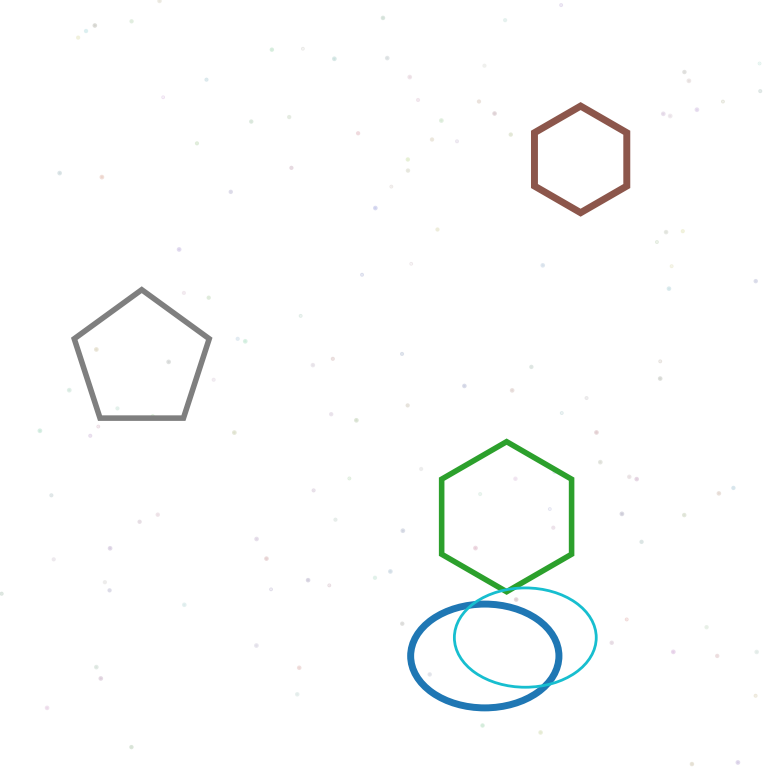[{"shape": "oval", "thickness": 2.5, "radius": 0.48, "center": [0.63, 0.148]}, {"shape": "hexagon", "thickness": 2, "radius": 0.49, "center": [0.658, 0.329]}, {"shape": "hexagon", "thickness": 2.5, "radius": 0.35, "center": [0.754, 0.793]}, {"shape": "pentagon", "thickness": 2, "radius": 0.46, "center": [0.184, 0.532]}, {"shape": "oval", "thickness": 1, "radius": 0.46, "center": [0.682, 0.172]}]